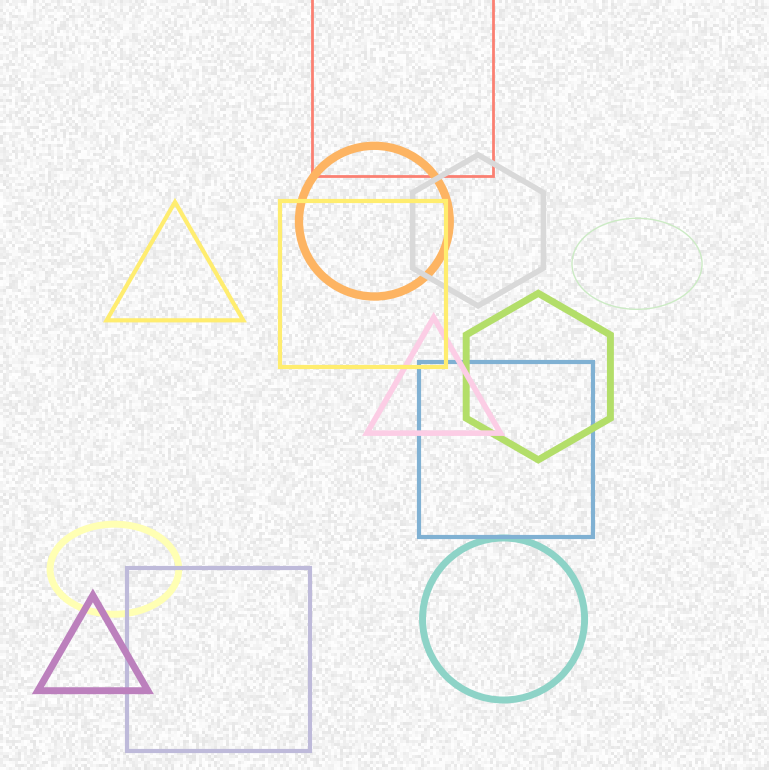[{"shape": "circle", "thickness": 2.5, "radius": 0.53, "center": [0.654, 0.196]}, {"shape": "oval", "thickness": 2.5, "radius": 0.42, "center": [0.149, 0.261]}, {"shape": "square", "thickness": 1.5, "radius": 0.59, "center": [0.284, 0.143]}, {"shape": "square", "thickness": 1, "radius": 0.59, "center": [0.523, 0.889]}, {"shape": "square", "thickness": 1.5, "radius": 0.57, "center": [0.657, 0.416]}, {"shape": "circle", "thickness": 3, "radius": 0.49, "center": [0.486, 0.713]}, {"shape": "hexagon", "thickness": 2.5, "radius": 0.54, "center": [0.699, 0.511]}, {"shape": "triangle", "thickness": 2, "radius": 0.5, "center": [0.563, 0.488]}, {"shape": "hexagon", "thickness": 2, "radius": 0.49, "center": [0.621, 0.701]}, {"shape": "triangle", "thickness": 2.5, "radius": 0.41, "center": [0.121, 0.144]}, {"shape": "oval", "thickness": 0.5, "radius": 0.42, "center": [0.827, 0.657]}, {"shape": "square", "thickness": 1.5, "radius": 0.54, "center": [0.472, 0.631]}, {"shape": "triangle", "thickness": 1.5, "radius": 0.51, "center": [0.227, 0.635]}]